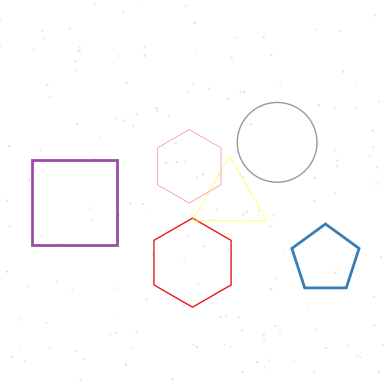[{"shape": "hexagon", "thickness": 1, "radius": 0.58, "center": [0.5, 0.318]}, {"shape": "pentagon", "thickness": 2, "radius": 0.46, "center": [0.845, 0.326]}, {"shape": "square", "thickness": 2, "radius": 0.55, "center": [0.193, 0.473]}, {"shape": "triangle", "thickness": 0.5, "radius": 0.56, "center": [0.596, 0.483]}, {"shape": "hexagon", "thickness": 0.5, "radius": 0.48, "center": [0.491, 0.568]}, {"shape": "circle", "thickness": 1, "radius": 0.52, "center": [0.72, 0.63]}]